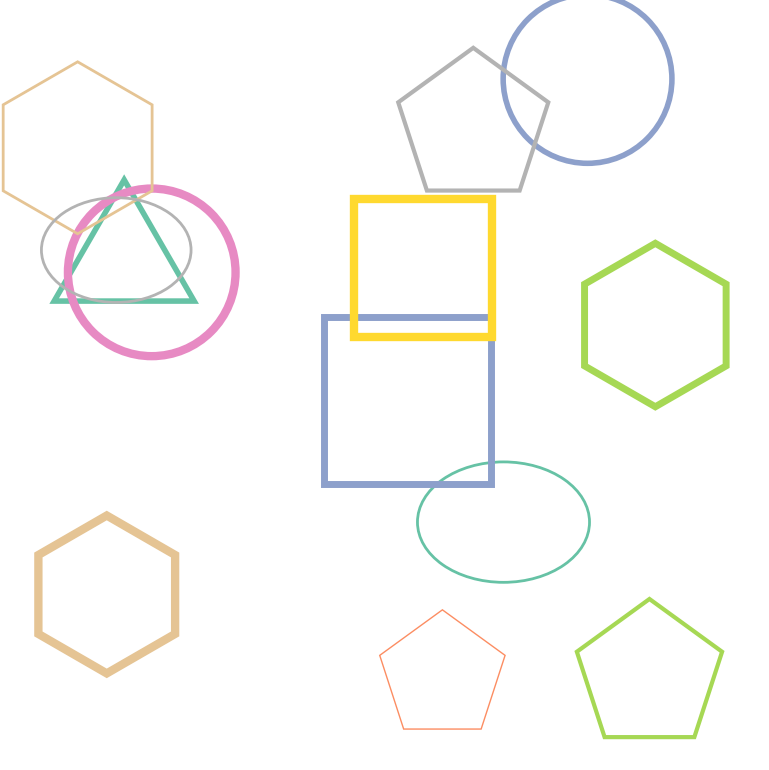[{"shape": "oval", "thickness": 1, "radius": 0.56, "center": [0.654, 0.322]}, {"shape": "triangle", "thickness": 2, "radius": 0.52, "center": [0.161, 0.661]}, {"shape": "pentagon", "thickness": 0.5, "radius": 0.43, "center": [0.575, 0.122]}, {"shape": "square", "thickness": 2.5, "radius": 0.54, "center": [0.529, 0.48]}, {"shape": "circle", "thickness": 2, "radius": 0.55, "center": [0.763, 0.897]}, {"shape": "circle", "thickness": 3, "radius": 0.54, "center": [0.197, 0.646]}, {"shape": "hexagon", "thickness": 2.5, "radius": 0.53, "center": [0.851, 0.578]}, {"shape": "pentagon", "thickness": 1.5, "radius": 0.5, "center": [0.843, 0.123]}, {"shape": "square", "thickness": 3, "radius": 0.45, "center": [0.549, 0.652]}, {"shape": "hexagon", "thickness": 1, "radius": 0.56, "center": [0.101, 0.808]}, {"shape": "hexagon", "thickness": 3, "radius": 0.51, "center": [0.139, 0.228]}, {"shape": "pentagon", "thickness": 1.5, "radius": 0.51, "center": [0.615, 0.835]}, {"shape": "oval", "thickness": 1, "radius": 0.49, "center": [0.151, 0.675]}]